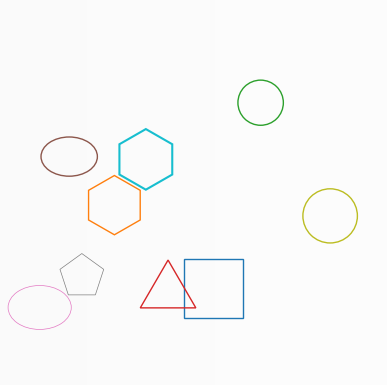[{"shape": "square", "thickness": 1, "radius": 0.38, "center": [0.551, 0.251]}, {"shape": "hexagon", "thickness": 1, "radius": 0.38, "center": [0.295, 0.467]}, {"shape": "circle", "thickness": 1, "radius": 0.29, "center": [0.673, 0.733]}, {"shape": "triangle", "thickness": 1, "radius": 0.41, "center": [0.434, 0.242]}, {"shape": "oval", "thickness": 1, "radius": 0.36, "center": [0.179, 0.593]}, {"shape": "oval", "thickness": 0.5, "radius": 0.41, "center": [0.102, 0.201]}, {"shape": "pentagon", "thickness": 0.5, "radius": 0.3, "center": [0.211, 0.282]}, {"shape": "circle", "thickness": 1, "radius": 0.35, "center": [0.852, 0.439]}, {"shape": "hexagon", "thickness": 1.5, "radius": 0.39, "center": [0.376, 0.586]}]